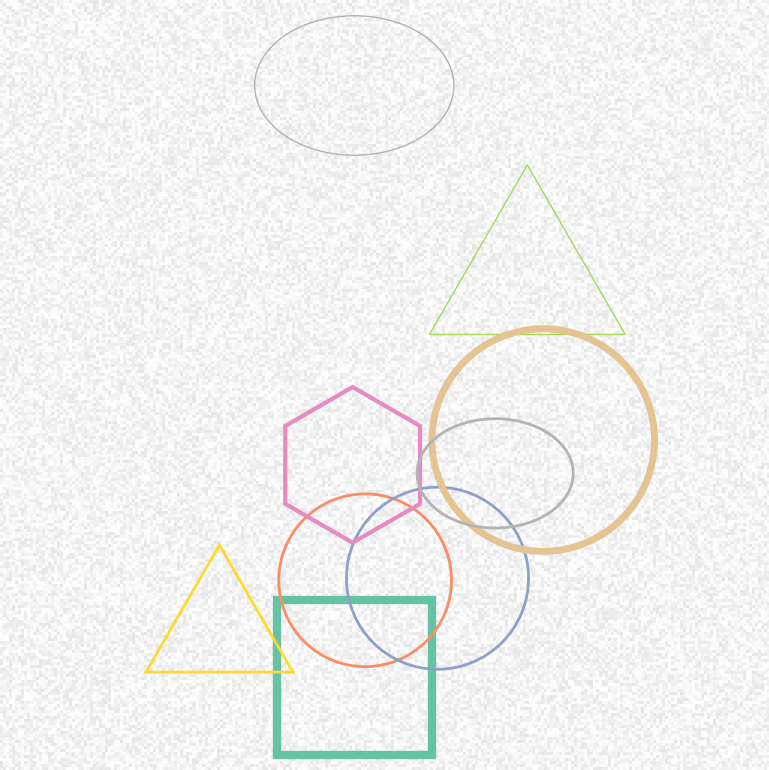[{"shape": "square", "thickness": 3, "radius": 0.5, "center": [0.461, 0.12]}, {"shape": "circle", "thickness": 1, "radius": 0.56, "center": [0.474, 0.246]}, {"shape": "circle", "thickness": 1, "radius": 0.59, "center": [0.568, 0.249]}, {"shape": "hexagon", "thickness": 1.5, "radius": 0.51, "center": [0.458, 0.396]}, {"shape": "triangle", "thickness": 0.5, "radius": 0.73, "center": [0.685, 0.639]}, {"shape": "triangle", "thickness": 1, "radius": 0.55, "center": [0.285, 0.182]}, {"shape": "circle", "thickness": 2.5, "radius": 0.72, "center": [0.705, 0.428]}, {"shape": "oval", "thickness": 1, "radius": 0.51, "center": [0.643, 0.385]}, {"shape": "oval", "thickness": 0.5, "radius": 0.65, "center": [0.46, 0.889]}]